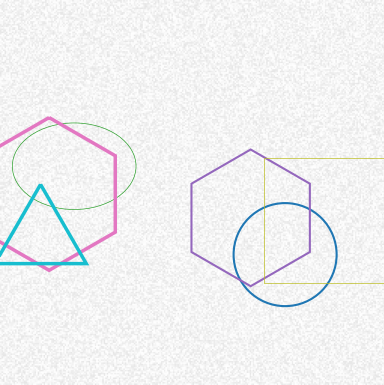[{"shape": "circle", "thickness": 1.5, "radius": 0.67, "center": [0.741, 0.339]}, {"shape": "oval", "thickness": 0.5, "radius": 0.8, "center": [0.193, 0.568]}, {"shape": "hexagon", "thickness": 1.5, "radius": 0.89, "center": [0.651, 0.434]}, {"shape": "hexagon", "thickness": 2.5, "radius": 0.99, "center": [0.128, 0.496]}, {"shape": "square", "thickness": 0.5, "radius": 0.81, "center": [0.849, 0.427]}, {"shape": "triangle", "thickness": 2.5, "radius": 0.69, "center": [0.105, 0.384]}]